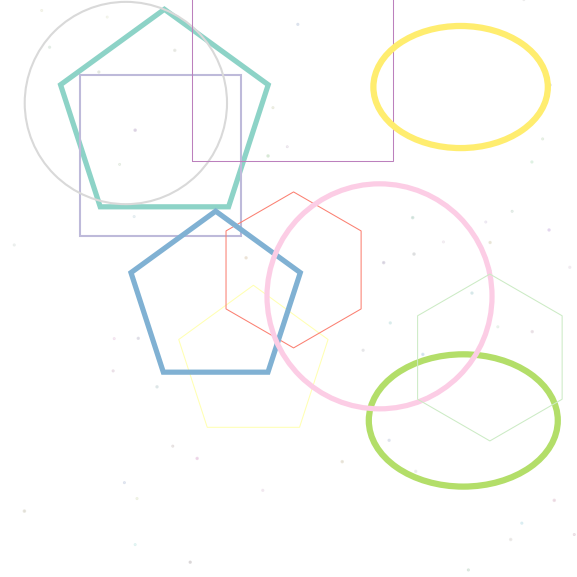[{"shape": "pentagon", "thickness": 2.5, "radius": 0.95, "center": [0.285, 0.794]}, {"shape": "pentagon", "thickness": 0.5, "radius": 0.68, "center": [0.439, 0.369]}, {"shape": "square", "thickness": 1, "radius": 0.7, "center": [0.278, 0.729]}, {"shape": "hexagon", "thickness": 0.5, "radius": 0.68, "center": [0.508, 0.532]}, {"shape": "pentagon", "thickness": 2.5, "radius": 0.77, "center": [0.373, 0.479]}, {"shape": "oval", "thickness": 3, "radius": 0.82, "center": [0.802, 0.271]}, {"shape": "circle", "thickness": 2.5, "radius": 0.97, "center": [0.657, 0.486]}, {"shape": "circle", "thickness": 1, "radius": 0.88, "center": [0.218, 0.821]}, {"shape": "square", "thickness": 0.5, "radius": 0.87, "center": [0.507, 0.895]}, {"shape": "hexagon", "thickness": 0.5, "radius": 0.72, "center": [0.848, 0.38]}, {"shape": "oval", "thickness": 3, "radius": 0.76, "center": [0.798, 0.848]}]